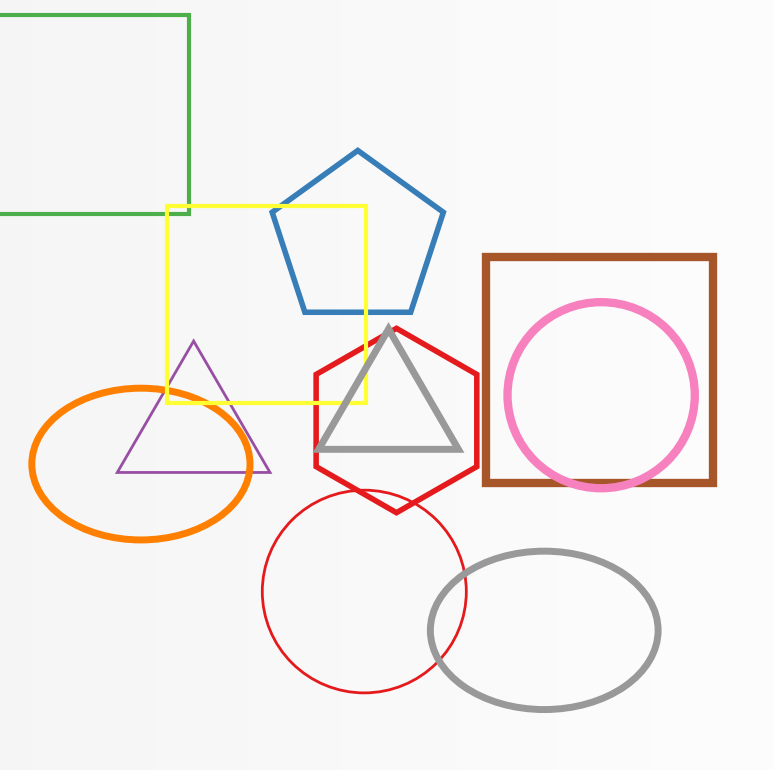[{"shape": "hexagon", "thickness": 2, "radius": 0.6, "center": [0.512, 0.454]}, {"shape": "circle", "thickness": 1, "radius": 0.66, "center": [0.47, 0.232]}, {"shape": "pentagon", "thickness": 2, "radius": 0.58, "center": [0.462, 0.688]}, {"shape": "square", "thickness": 1.5, "radius": 0.65, "center": [0.114, 0.852]}, {"shape": "triangle", "thickness": 1, "radius": 0.57, "center": [0.25, 0.443]}, {"shape": "oval", "thickness": 2.5, "radius": 0.7, "center": [0.182, 0.397]}, {"shape": "square", "thickness": 1.5, "radius": 0.64, "center": [0.344, 0.605]}, {"shape": "square", "thickness": 3, "radius": 0.73, "center": [0.774, 0.519]}, {"shape": "circle", "thickness": 3, "radius": 0.6, "center": [0.776, 0.487]}, {"shape": "oval", "thickness": 2.5, "radius": 0.73, "center": [0.702, 0.181]}, {"shape": "triangle", "thickness": 2.5, "radius": 0.52, "center": [0.501, 0.469]}]